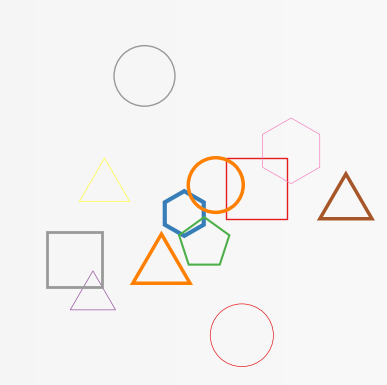[{"shape": "circle", "thickness": 0.5, "radius": 0.41, "center": [0.624, 0.129]}, {"shape": "square", "thickness": 1, "radius": 0.4, "center": [0.662, 0.51]}, {"shape": "hexagon", "thickness": 3, "radius": 0.29, "center": [0.476, 0.445]}, {"shape": "pentagon", "thickness": 1.5, "radius": 0.34, "center": [0.527, 0.368]}, {"shape": "triangle", "thickness": 0.5, "radius": 0.34, "center": [0.24, 0.229]}, {"shape": "circle", "thickness": 2.5, "radius": 0.35, "center": [0.557, 0.519]}, {"shape": "triangle", "thickness": 2.5, "radius": 0.43, "center": [0.417, 0.307]}, {"shape": "triangle", "thickness": 0.5, "radius": 0.38, "center": [0.27, 0.514]}, {"shape": "triangle", "thickness": 2.5, "radius": 0.39, "center": [0.893, 0.471]}, {"shape": "hexagon", "thickness": 0.5, "radius": 0.43, "center": [0.751, 0.608]}, {"shape": "square", "thickness": 2, "radius": 0.36, "center": [0.192, 0.327]}, {"shape": "circle", "thickness": 1, "radius": 0.39, "center": [0.373, 0.803]}]